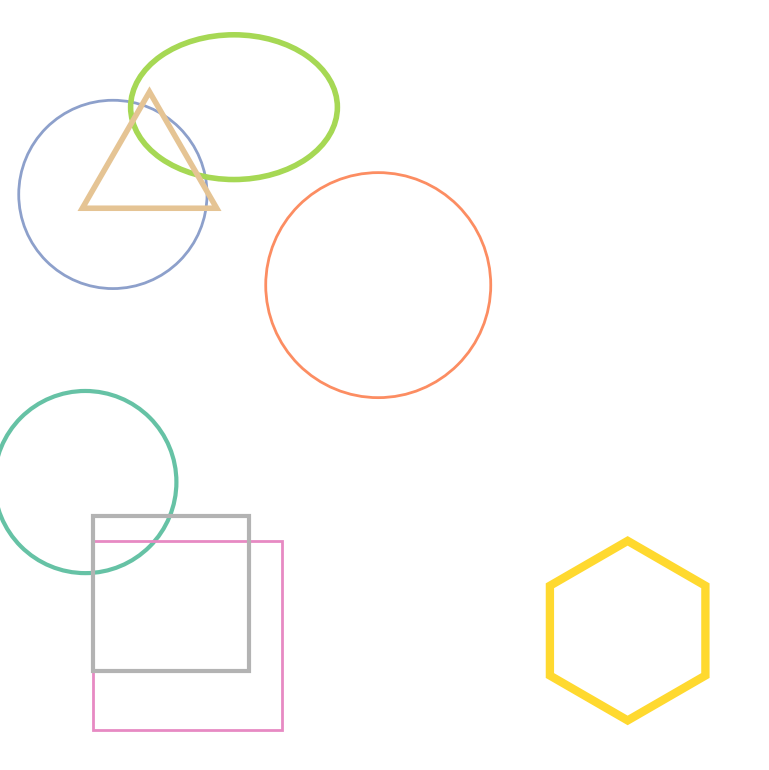[{"shape": "circle", "thickness": 1.5, "radius": 0.59, "center": [0.111, 0.374]}, {"shape": "circle", "thickness": 1, "radius": 0.73, "center": [0.491, 0.63]}, {"shape": "circle", "thickness": 1, "radius": 0.61, "center": [0.147, 0.747]}, {"shape": "square", "thickness": 1, "radius": 0.61, "center": [0.243, 0.175]}, {"shape": "oval", "thickness": 2, "radius": 0.67, "center": [0.304, 0.861]}, {"shape": "hexagon", "thickness": 3, "radius": 0.58, "center": [0.815, 0.181]}, {"shape": "triangle", "thickness": 2, "radius": 0.5, "center": [0.194, 0.78]}, {"shape": "square", "thickness": 1.5, "radius": 0.5, "center": [0.222, 0.229]}]